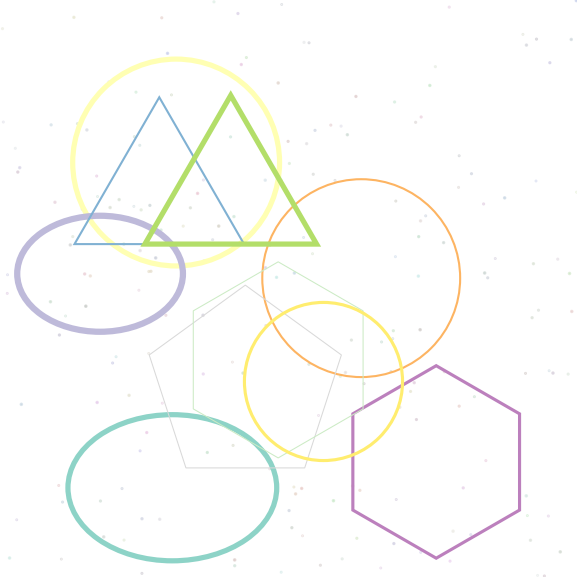[{"shape": "oval", "thickness": 2.5, "radius": 0.9, "center": [0.298, 0.155]}, {"shape": "circle", "thickness": 2.5, "radius": 0.9, "center": [0.305, 0.718]}, {"shape": "oval", "thickness": 3, "radius": 0.72, "center": [0.173, 0.525]}, {"shape": "triangle", "thickness": 1, "radius": 0.85, "center": [0.276, 0.661]}, {"shape": "circle", "thickness": 1, "radius": 0.86, "center": [0.625, 0.517]}, {"shape": "triangle", "thickness": 2.5, "radius": 0.86, "center": [0.4, 0.662]}, {"shape": "pentagon", "thickness": 0.5, "radius": 0.87, "center": [0.425, 0.33]}, {"shape": "hexagon", "thickness": 1.5, "radius": 0.83, "center": [0.755, 0.199]}, {"shape": "hexagon", "thickness": 0.5, "radius": 0.85, "center": [0.482, 0.376]}, {"shape": "circle", "thickness": 1.5, "radius": 0.68, "center": [0.56, 0.339]}]